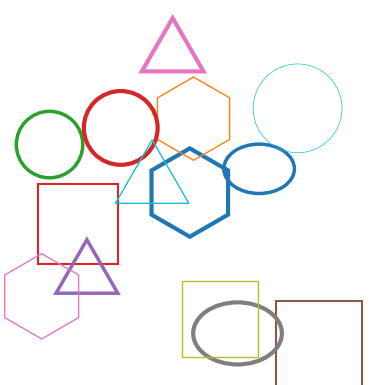[{"shape": "oval", "thickness": 2.5, "radius": 0.46, "center": [0.673, 0.562]}, {"shape": "hexagon", "thickness": 3, "radius": 0.57, "center": [0.493, 0.5]}, {"shape": "hexagon", "thickness": 1, "radius": 0.54, "center": [0.503, 0.692]}, {"shape": "circle", "thickness": 2.5, "radius": 0.43, "center": [0.129, 0.624]}, {"shape": "circle", "thickness": 3, "radius": 0.48, "center": [0.314, 0.668]}, {"shape": "square", "thickness": 1.5, "radius": 0.52, "center": [0.203, 0.419]}, {"shape": "triangle", "thickness": 2.5, "radius": 0.46, "center": [0.226, 0.285]}, {"shape": "square", "thickness": 1.5, "radius": 0.56, "center": [0.829, 0.105]}, {"shape": "triangle", "thickness": 3, "radius": 0.46, "center": [0.448, 0.861]}, {"shape": "hexagon", "thickness": 1, "radius": 0.55, "center": [0.108, 0.23]}, {"shape": "oval", "thickness": 3, "radius": 0.58, "center": [0.617, 0.134]}, {"shape": "square", "thickness": 1, "radius": 0.5, "center": [0.571, 0.172]}, {"shape": "circle", "thickness": 0.5, "radius": 0.58, "center": [0.773, 0.719]}, {"shape": "triangle", "thickness": 1, "radius": 0.55, "center": [0.395, 0.527]}]